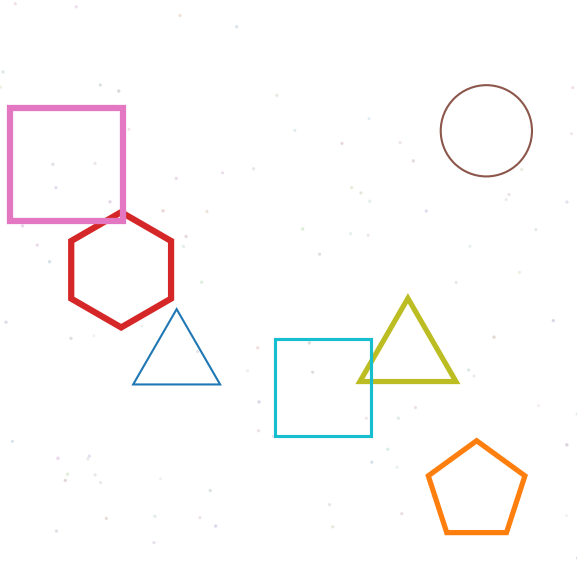[{"shape": "triangle", "thickness": 1, "radius": 0.43, "center": [0.306, 0.377]}, {"shape": "pentagon", "thickness": 2.5, "radius": 0.44, "center": [0.825, 0.148]}, {"shape": "hexagon", "thickness": 3, "radius": 0.5, "center": [0.21, 0.532]}, {"shape": "circle", "thickness": 1, "radius": 0.4, "center": [0.842, 0.773]}, {"shape": "square", "thickness": 3, "radius": 0.49, "center": [0.116, 0.715]}, {"shape": "triangle", "thickness": 2.5, "radius": 0.48, "center": [0.706, 0.387]}, {"shape": "square", "thickness": 1.5, "radius": 0.42, "center": [0.559, 0.328]}]